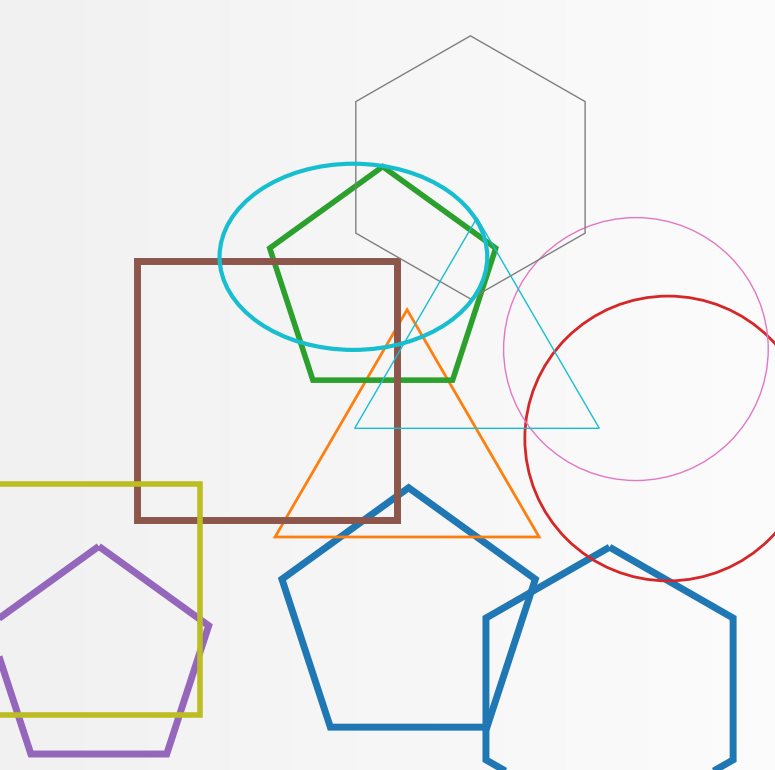[{"shape": "pentagon", "thickness": 2.5, "radius": 0.86, "center": [0.527, 0.195]}, {"shape": "hexagon", "thickness": 2.5, "radius": 0.92, "center": [0.786, 0.105]}, {"shape": "triangle", "thickness": 1, "radius": 0.98, "center": [0.525, 0.401]}, {"shape": "pentagon", "thickness": 2, "radius": 0.77, "center": [0.494, 0.63]}, {"shape": "circle", "thickness": 1, "radius": 0.92, "center": [0.862, 0.431]}, {"shape": "pentagon", "thickness": 2.5, "radius": 0.75, "center": [0.127, 0.141]}, {"shape": "square", "thickness": 2.5, "radius": 0.84, "center": [0.344, 0.493]}, {"shape": "circle", "thickness": 0.5, "radius": 0.85, "center": [0.821, 0.547]}, {"shape": "hexagon", "thickness": 0.5, "radius": 0.85, "center": [0.607, 0.783]}, {"shape": "square", "thickness": 2, "radius": 0.75, "center": [0.108, 0.221]}, {"shape": "oval", "thickness": 1.5, "radius": 0.86, "center": [0.456, 0.666]}, {"shape": "triangle", "thickness": 0.5, "radius": 0.91, "center": [0.615, 0.535]}]